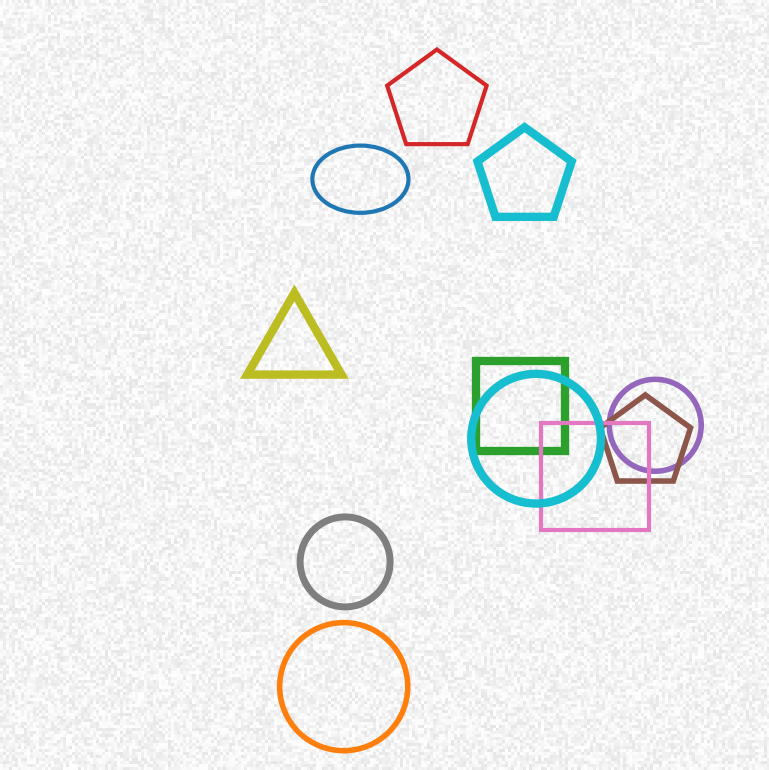[{"shape": "oval", "thickness": 1.5, "radius": 0.31, "center": [0.468, 0.767]}, {"shape": "circle", "thickness": 2, "radius": 0.42, "center": [0.446, 0.108]}, {"shape": "square", "thickness": 3, "radius": 0.29, "center": [0.676, 0.472]}, {"shape": "pentagon", "thickness": 1.5, "radius": 0.34, "center": [0.567, 0.868]}, {"shape": "circle", "thickness": 2, "radius": 0.3, "center": [0.851, 0.448]}, {"shape": "pentagon", "thickness": 2, "radius": 0.31, "center": [0.838, 0.425]}, {"shape": "square", "thickness": 1.5, "radius": 0.35, "center": [0.773, 0.381]}, {"shape": "circle", "thickness": 2.5, "radius": 0.29, "center": [0.448, 0.27]}, {"shape": "triangle", "thickness": 3, "radius": 0.35, "center": [0.382, 0.549]}, {"shape": "pentagon", "thickness": 3, "radius": 0.32, "center": [0.681, 0.77]}, {"shape": "circle", "thickness": 3, "radius": 0.42, "center": [0.696, 0.43]}]